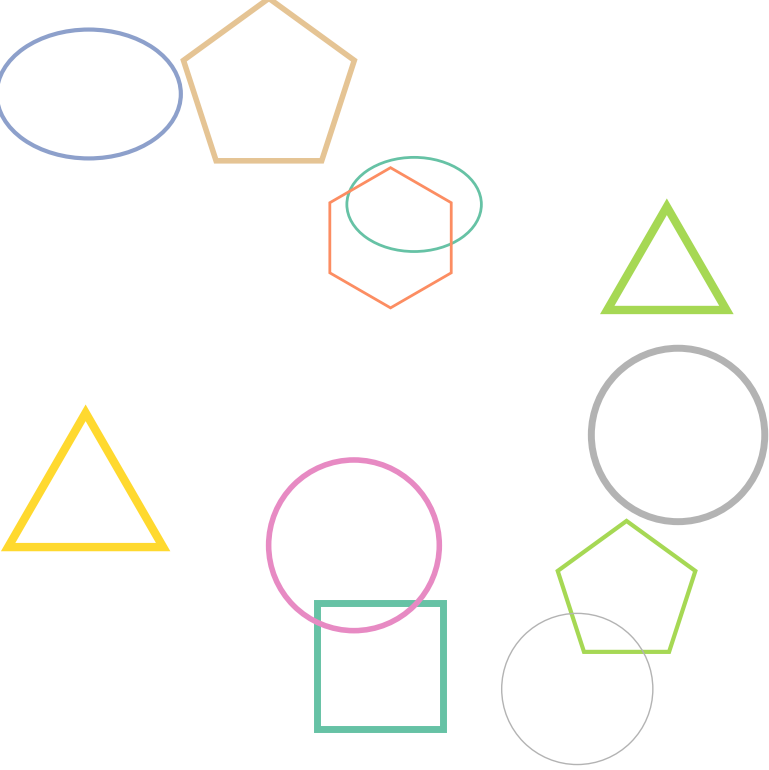[{"shape": "oval", "thickness": 1, "radius": 0.44, "center": [0.538, 0.734]}, {"shape": "square", "thickness": 2.5, "radius": 0.41, "center": [0.494, 0.135]}, {"shape": "hexagon", "thickness": 1, "radius": 0.46, "center": [0.507, 0.691]}, {"shape": "oval", "thickness": 1.5, "radius": 0.6, "center": [0.115, 0.878]}, {"shape": "circle", "thickness": 2, "radius": 0.55, "center": [0.46, 0.292]}, {"shape": "pentagon", "thickness": 1.5, "radius": 0.47, "center": [0.814, 0.229]}, {"shape": "triangle", "thickness": 3, "radius": 0.45, "center": [0.866, 0.642]}, {"shape": "triangle", "thickness": 3, "radius": 0.58, "center": [0.111, 0.348]}, {"shape": "pentagon", "thickness": 2, "radius": 0.58, "center": [0.349, 0.886]}, {"shape": "circle", "thickness": 0.5, "radius": 0.49, "center": [0.75, 0.105]}, {"shape": "circle", "thickness": 2.5, "radius": 0.56, "center": [0.881, 0.435]}]